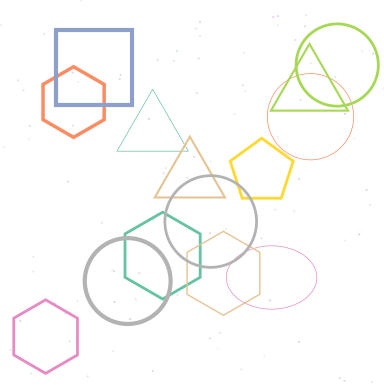[{"shape": "hexagon", "thickness": 2, "radius": 0.56, "center": [0.422, 0.336]}, {"shape": "triangle", "thickness": 0.5, "radius": 0.54, "center": [0.397, 0.661]}, {"shape": "hexagon", "thickness": 2.5, "radius": 0.46, "center": [0.191, 0.735]}, {"shape": "circle", "thickness": 0.5, "radius": 0.56, "center": [0.807, 0.697]}, {"shape": "square", "thickness": 3, "radius": 0.49, "center": [0.244, 0.825]}, {"shape": "hexagon", "thickness": 2, "radius": 0.48, "center": [0.118, 0.126]}, {"shape": "oval", "thickness": 0.5, "radius": 0.59, "center": [0.705, 0.279]}, {"shape": "circle", "thickness": 2, "radius": 0.53, "center": [0.876, 0.831]}, {"shape": "triangle", "thickness": 1.5, "radius": 0.58, "center": [0.804, 0.77]}, {"shape": "pentagon", "thickness": 2, "radius": 0.43, "center": [0.68, 0.555]}, {"shape": "hexagon", "thickness": 1, "radius": 0.55, "center": [0.58, 0.29]}, {"shape": "triangle", "thickness": 1.5, "radius": 0.53, "center": [0.493, 0.54]}, {"shape": "circle", "thickness": 3, "radius": 0.56, "center": [0.332, 0.27]}, {"shape": "circle", "thickness": 2, "radius": 0.6, "center": [0.547, 0.425]}]